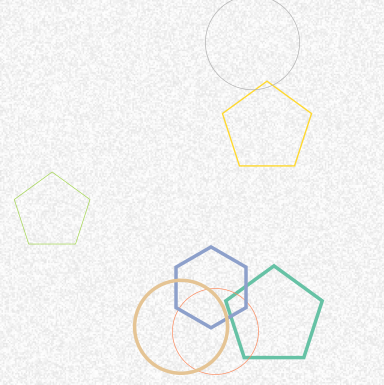[{"shape": "pentagon", "thickness": 2.5, "radius": 0.66, "center": [0.712, 0.178]}, {"shape": "circle", "thickness": 0.5, "radius": 0.56, "center": [0.56, 0.139]}, {"shape": "hexagon", "thickness": 2.5, "radius": 0.52, "center": [0.548, 0.254]}, {"shape": "pentagon", "thickness": 0.5, "radius": 0.52, "center": [0.135, 0.45]}, {"shape": "pentagon", "thickness": 1, "radius": 0.61, "center": [0.693, 0.667]}, {"shape": "circle", "thickness": 2.5, "radius": 0.6, "center": [0.47, 0.151]}, {"shape": "circle", "thickness": 0.5, "radius": 0.61, "center": [0.656, 0.889]}]